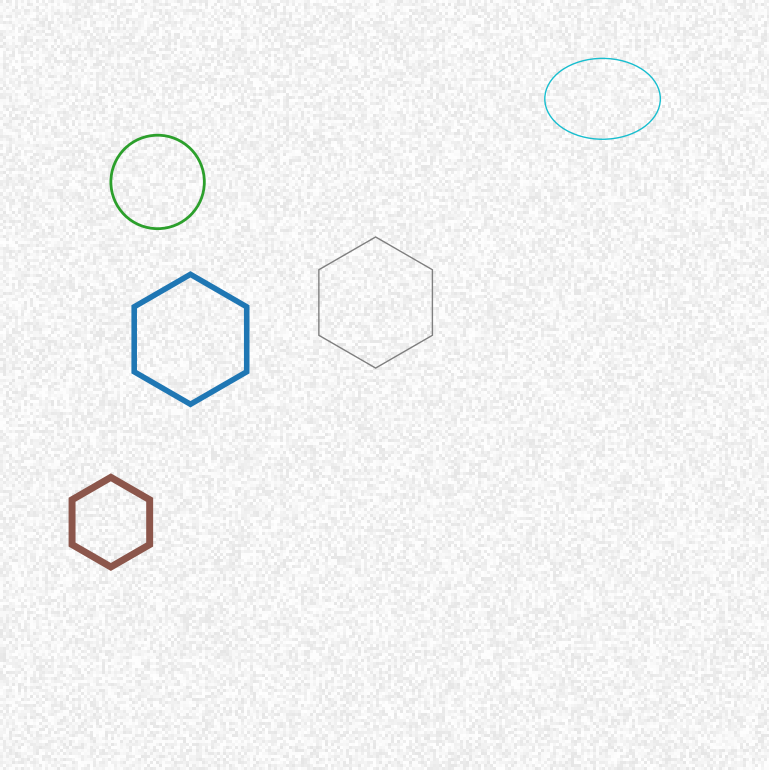[{"shape": "hexagon", "thickness": 2, "radius": 0.42, "center": [0.247, 0.559]}, {"shape": "circle", "thickness": 1, "radius": 0.3, "center": [0.205, 0.764]}, {"shape": "hexagon", "thickness": 2.5, "radius": 0.29, "center": [0.144, 0.322]}, {"shape": "hexagon", "thickness": 0.5, "radius": 0.43, "center": [0.488, 0.607]}, {"shape": "oval", "thickness": 0.5, "radius": 0.38, "center": [0.783, 0.872]}]